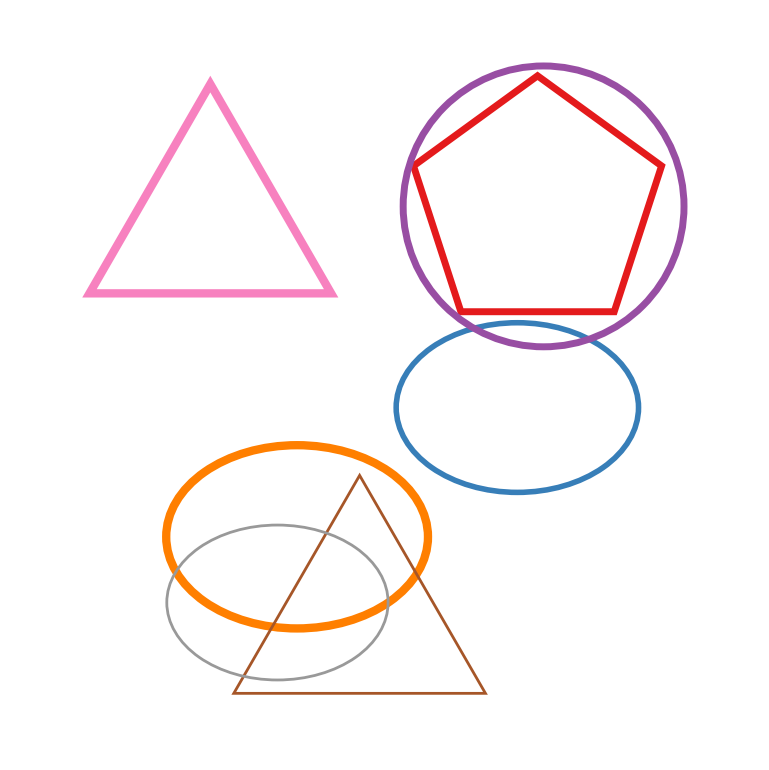[{"shape": "pentagon", "thickness": 2.5, "radius": 0.85, "center": [0.698, 0.732]}, {"shape": "oval", "thickness": 2, "radius": 0.79, "center": [0.672, 0.471]}, {"shape": "circle", "thickness": 2.5, "radius": 0.91, "center": [0.706, 0.732]}, {"shape": "oval", "thickness": 3, "radius": 0.85, "center": [0.386, 0.303]}, {"shape": "triangle", "thickness": 1, "radius": 0.94, "center": [0.467, 0.194]}, {"shape": "triangle", "thickness": 3, "radius": 0.91, "center": [0.273, 0.71]}, {"shape": "oval", "thickness": 1, "radius": 0.72, "center": [0.36, 0.218]}]